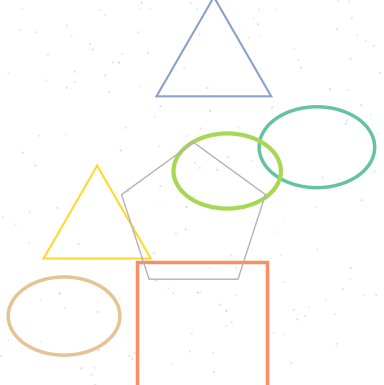[{"shape": "oval", "thickness": 2.5, "radius": 0.75, "center": [0.823, 0.618]}, {"shape": "square", "thickness": 2.5, "radius": 0.85, "center": [0.524, 0.151]}, {"shape": "triangle", "thickness": 1.5, "radius": 0.86, "center": [0.555, 0.836]}, {"shape": "oval", "thickness": 3, "radius": 0.7, "center": [0.59, 0.556]}, {"shape": "triangle", "thickness": 1.5, "radius": 0.8, "center": [0.252, 0.409]}, {"shape": "oval", "thickness": 2.5, "radius": 0.73, "center": [0.166, 0.179]}, {"shape": "pentagon", "thickness": 1, "radius": 0.98, "center": [0.503, 0.434]}]